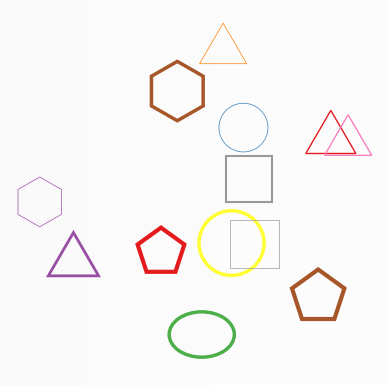[{"shape": "pentagon", "thickness": 3, "radius": 0.32, "center": [0.415, 0.345]}, {"shape": "triangle", "thickness": 1, "radius": 0.37, "center": [0.854, 0.639]}, {"shape": "circle", "thickness": 0.5, "radius": 0.32, "center": [0.628, 0.669]}, {"shape": "oval", "thickness": 2.5, "radius": 0.42, "center": [0.521, 0.131]}, {"shape": "hexagon", "thickness": 0.5, "radius": 0.32, "center": [0.102, 0.476]}, {"shape": "triangle", "thickness": 2, "radius": 0.37, "center": [0.19, 0.321]}, {"shape": "triangle", "thickness": 0.5, "radius": 0.35, "center": [0.576, 0.87]}, {"shape": "circle", "thickness": 2.5, "radius": 0.42, "center": [0.598, 0.369]}, {"shape": "hexagon", "thickness": 2.5, "radius": 0.39, "center": [0.458, 0.763]}, {"shape": "pentagon", "thickness": 3, "radius": 0.36, "center": [0.821, 0.229]}, {"shape": "triangle", "thickness": 1, "radius": 0.35, "center": [0.898, 0.632]}, {"shape": "square", "thickness": 0.5, "radius": 0.31, "center": [0.657, 0.366]}, {"shape": "square", "thickness": 1.5, "radius": 0.3, "center": [0.643, 0.534]}]